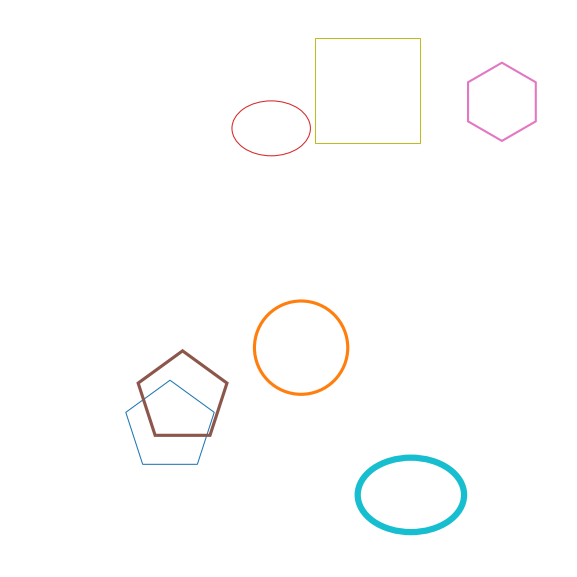[{"shape": "pentagon", "thickness": 0.5, "radius": 0.4, "center": [0.294, 0.26]}, {"shape": "circle", "thickness": 1.5, "radius": 0.4, "center": [0.521, 0.397]}, {"shape": "oval", "thickness": 0.5, "radius": 0.34, "center": [0.47, 0.777]}, {"shape": "pentagon", "thickness": 1.5, "radius": 0.4, "center": [0.316, 0.311]}, {"shape": "hexagon", "thickness": 1, "radius": 0.34, "center": [0.869, 0.823]}, {"shape": "square", "thickness": 0.5, "radius": 0.45, "center": [0.637, 0.843]}, {"shape": "oval", "thickness": 3, "radius": 0.46, "center": [0.712, 0.142]}]